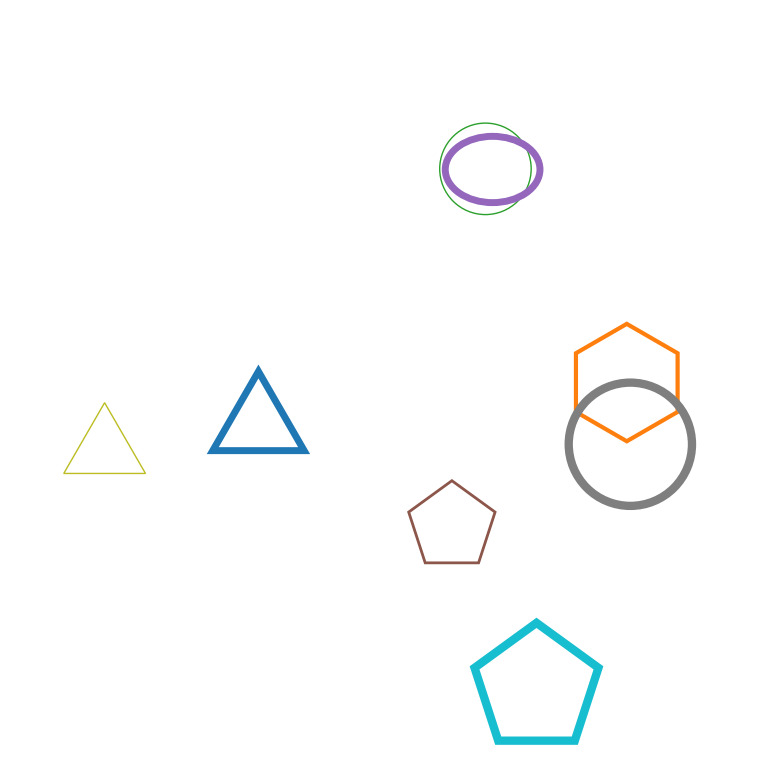[{"shape": "triangle", "thickness": 2.5, "radius": 0.34, "center": [0.336, 0.449]}, {"shape": "hexagon", "thickness": 1.5, "radius": 0.38, "center": [0.814, 0.503]}, {"shape": "circle", "thickness": 0.5, "radius": 0.3, "center": [0.63, 0.781]}, {"shape": "oval", "thickness": 2.5, "radius": 0.31, "center": [0.64, 0.78]}, {"shape": "pentagon", "thickness": 1, "radius": 0.29, "center": [0.587, 0.317]}, {"shape": "circle", "thickness": 3, "radius": 0.4, "center": [0.819, 0.423]}, {"shape": "triangle", "thickness": 0.5, "radius": 0.31, "center": [0.136, 0.416]}, {"shape": "pentagon", "thickness": 3, "radius": 0.42, "center": [0.697, 0.107]}]